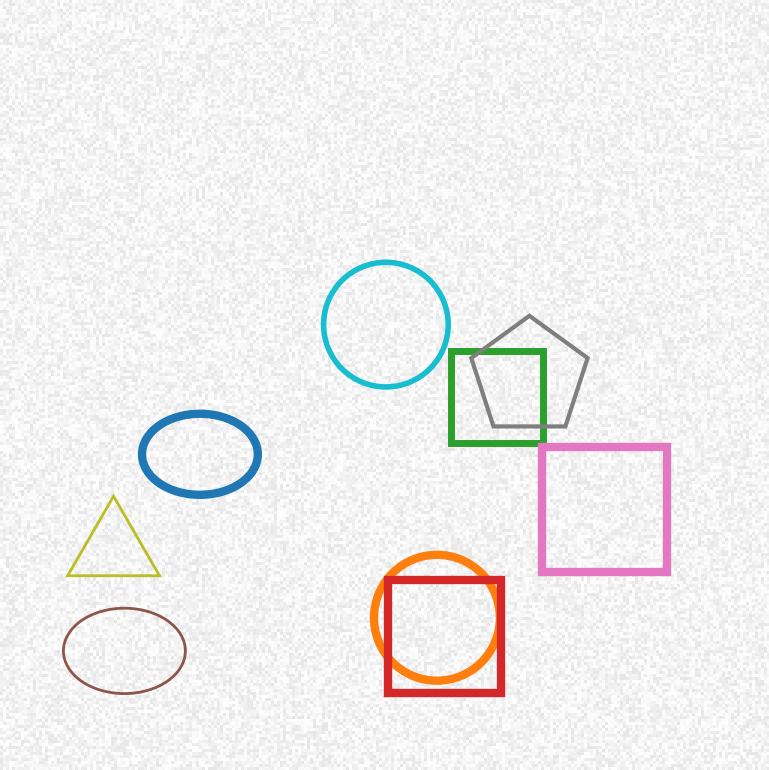[{"shape": "oval", "thickness": 3, "radius": 0.38, "center": [0.26, 0.41]}, {"shape": "circle", "thickness": 3, "radius": 0.41, "center": [0.567, 0.198]}, {"shape": "square", "thickness": 2.5, "radius": 0.3, "center": [0.645, 0.484]}, {"shape": "square", "thickness": 3, "radius": 0.37, "center": [0.577, 0.174]}, {"shape": "oval", "thickness": 1, "radius": 0.4, "center": [0.162, 0.155]}, {"shape": "square", "thickness": 3, "radius": 0.41, "center": [0.785, 0.339]}, {"shape": "pentagon", "thickness": 1.5, "radius": 0.4, "center": [0.688, 0.51]}, {"shape": "triangle", "thickness": 1, "radius": 0.34, "center": [0.147, 0.287]}, {"shape": "circle", "thickness": 2, "radius": 0.4, "center": [0.501, 0.578]}]